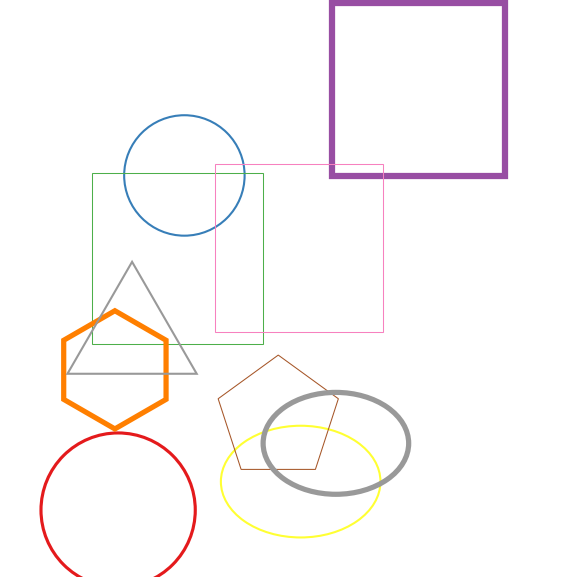[{"shape": "circle", "thickness": 1.5, "radius": 0.67, "center": [0.205, 0.116]}, {"shape": "circle", "thickness": 1, "radius": 0.52, "center": [0.319, 0.695]}, {"shape": "square", "thickness": 0.5, "radius": 0.74, "center": [0.307, 0.551]}, {"shape": "square", "thickness": 3, "radius": 0.75, "center": [0.724, 0.845]}, {"shape": "hexagon", "thickness": 2.5, "radius": 0.51, "center": [0.199, 0.359]}, {"shape": "oval", "thickness": 1, "radius": 0.69, "center": [0.521, 0.165]}, {"shape": "pentagon", "thickness": 0.5, "radius": 0.55, "center": [0.482, 0.275]}, {"shape": "square", "thickness": 0.5, "radius": 0.73, "center": [0.518, 0.571]}, {"shape": "triangle", "thickness": 1, "radius": 0.65, "center": [0.229, 0.417]}, {"shape": "oval", "thickness": 2.5, "radius": 0.63, "center": [0.582, 0.231]}]